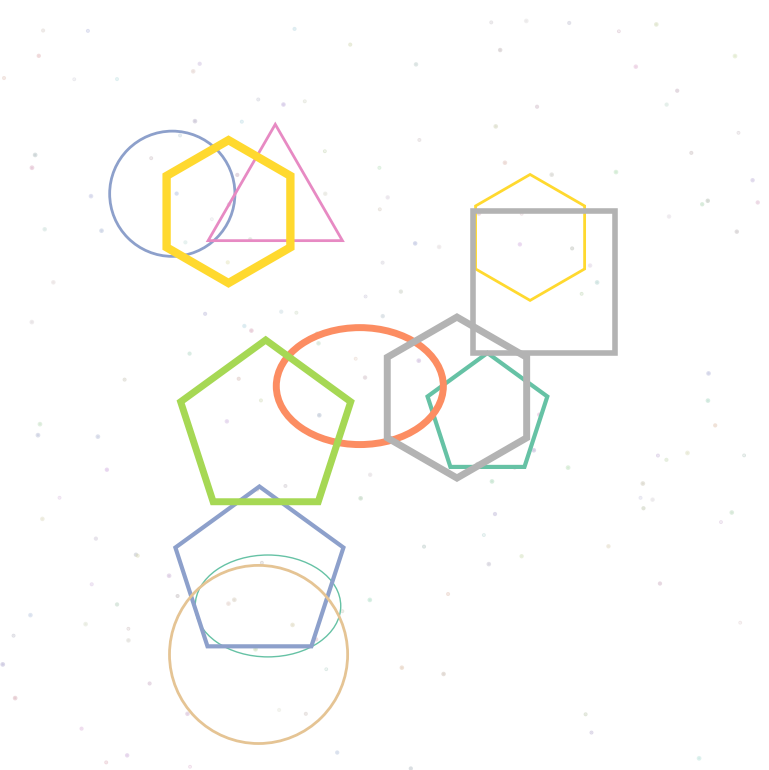[{"shape": "oval", "thickness": 0.5, "radius": 0.47, "center": [0.348, 0.213]}, {"shape": "pentagon", "thickness": 1.5, "radius": 0.41, "center": [0.633, 0.46]}, {"shape": "oval", "thickness": 2.5, "radius": 0.54, "center": [0.467, 0.499]}, {"shape": "circle", "thickness": 1, "radius": 0.41, "center": [0.224, 0.748]}, {"shape": "pentagon", "thickness": 1.5, "radius": 0.57, "center": [0.337, 0.253]}, {"shape": "triangle", "thickness": 1, "radius": 0.5, "center": [0.358, 0.738]}, {"shape": "pentagon", "thickness": 2.5, "radius": 0.58, "center": [0.345, 0.442]}, {"shape": "hexagon", "thickness": 1, "radius": 0.41, "center": [0.688, 0.692]}, {"shape": "hexagon", "thickness": 3, "radius": 0.46, "center": [0.297, 0.725]}, {"shape": "circle", "thickness": 1, "radius": 0.58, "center": [0.336, 0.15]}, {"shape": "square", "thickness": 2, "radius": 0.46, "center": [0.707, 0.633]}, {"shape": "hexagon", "thickness": 2.5, "radius": 0.52, "center": [0.593, 0.484]}]